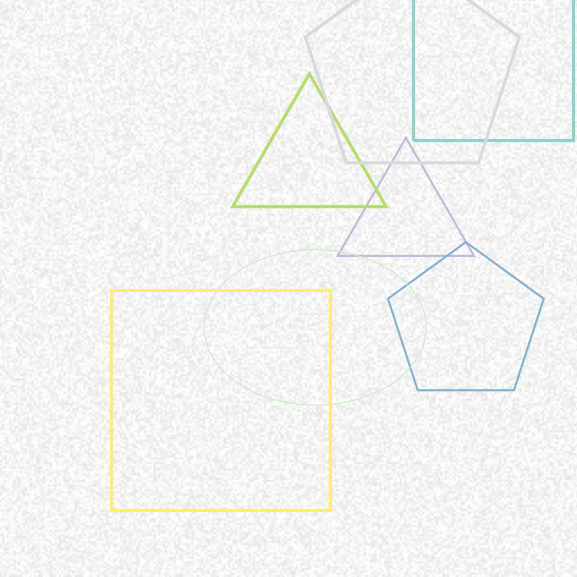[{"shape": "square", "thickness": 1.5, "radius": 0.7, "center": [0.854, 0.895]}, {"shape": "triangle", "thickness": 1, "radius": 0.68, "center": [0.703, 0.624]}, {"shape": "pentagon", "thickness": 1, "radius": 0.71, "center": [0.807, 0.438]}, {"shape": "triangle", "thickness": 1.5, "radius": 0.77, "center": [0.536, 0.718]}, {"shape": "pentagon", "thickness": 1.5, "radius": 0.97, "center": [0.714, 0.875]}, {"shape": "oval", "thickness": 0.5, "radius": 0.96, "center": [0.546, 0.432]}, {"shape": "square", "thickness": 1.5, "radius": 0.95, "center": [0.382, 0.306]}]